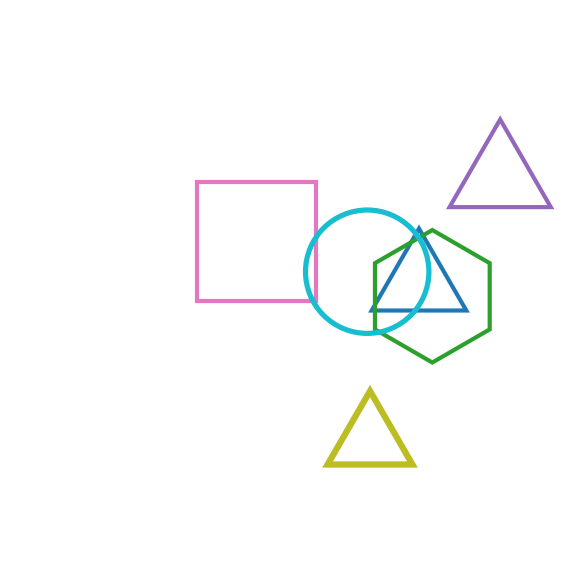[{"shape": "triangle", "thickness": 2, "radius": 0.47, "center": [0.726, 0.509]}, {"shape": "hexagon", "thickness": 2, "radius": 0.57, "center": [0.749, 0.486]}, {"shape": "triangle", "thickness": 2, "radius": 0.51, "center": [0.866, 0.691]}, {"shape": "square", "thickness": 2, "radius": 0.52, "center": [0.444, 0.581]}, {"shape": "triangle", "thickness": 3, "radius": 0.42, "center": [0.641, 0.237]}, {"shape": "circle", "thickness": 2.5, "radius": 0.53, "center": [0.636, 0.529]}]